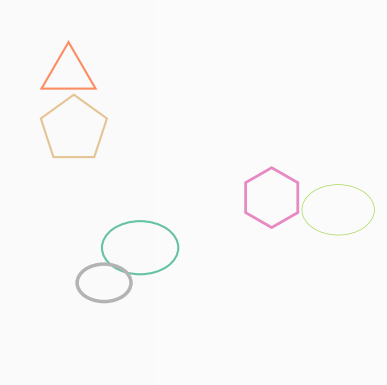[{"shape": "oval", "thickness": 1.5, "radius": 0.49, "center": [0.362, 0.357]}, {"shape": "triangle", "thickness": 1.5, "radius": 0.4, "center": [0.177, 0.81]}, {"shape": "hexagon", "thickness": 2, "radius": 0.39, "center": [0.701, 0.487]}, {"shape": "oval", "thickness": 0.5, "radius": 0.47, "center": [0.873, 0.455]}, {"shape": "pentagon", "thickness": 1.5, "radius": 0.45, "center": [0.191, 0.664]}, {"shape": "oval", "thickness": 2.5, "radius": 0.35, "center": [0.269, 0.265]}]